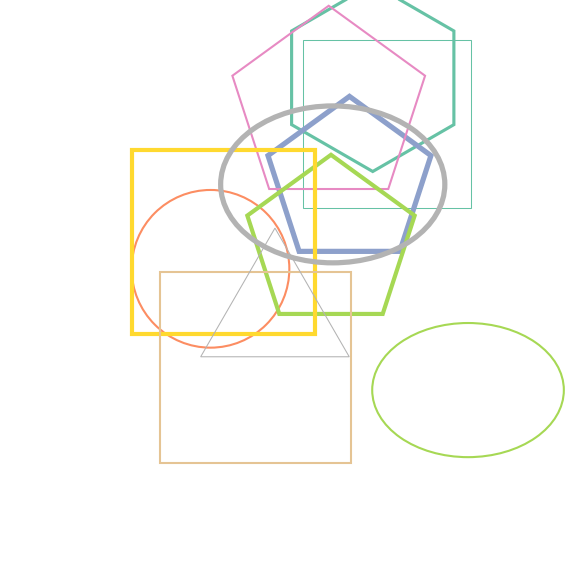[{"shape": "square", "thickness": 0.5, "radius": 0.73, "center": [0.67, 0.784]}, {"shape": "hexagon", "thickness": 1.5, "radius": 0.81, "center": [0.645, 0.864]}, {"shape": "circle", "thickness": 1, "radius": 0.68, "center": [0.364, 0.534]}, {"shape": "pentagon", "thickness": 2.5, "radius": 0.74, "center": [0.605, 0.684]}, {"shape": "pentagon", "thickness": 1, "radius": 0.88, "center": [0.569, 0.814]}, {"shape": "oval", "thickness": 1, "radius": 0.83, "center": [0.81, 0.324]}, {"shape": "pentagon", "thickness": 2, "radius": 0.76, "center": [0.573, 0.579]}, {"shape": "square", "thickness": 2, "radius": 0.8, "center": [0.387, 0.58]}, {"shape": "square", "thickness": 1, "radius": 0.83, "center": [0.443, 0.363]}, {"shape": "oval", "thickness": 2.5, "radius": 0.97, "center": [0.576, 0.68]}, {"shape": "triangle", "thickness": 0.5, "radius": 0.74, "center": [0.476, 0.456]}]